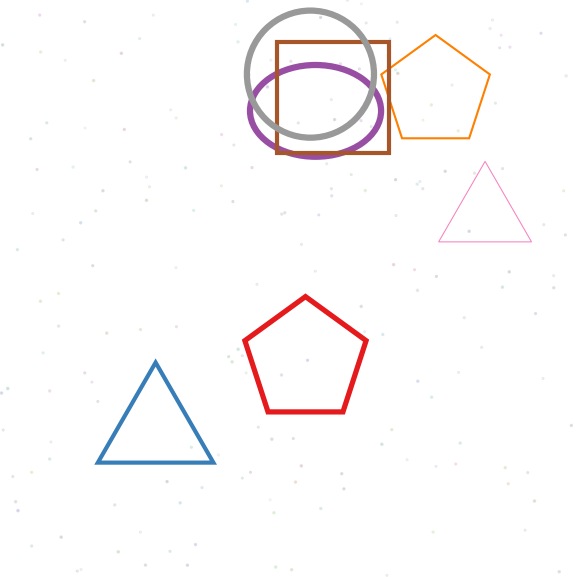[{"shape": "pentagon", "thickness": 2.5, "radius": 0.55, "center": [0.529, 0.375]}, {"shape": "triangle", "thickness": 2, "radius": 0.58, "center": [0.269, 0.256]}, {"shape": "oval", "thickness": 3, "radius": 0.57, "center": [0.546, 0.807]}, {"shape": "pentagon", "thickness": 1, "radius": 0.49, "center": [0.754, 0.84]}, {"shape": "square", "thickness": 2, "radius": 0.48, "center": [0.576, 0.83]}, {"shape": "triangle", "thickness": 0.5, "radius": 0.46, "center": [0.84, 0.627]}, {"shape": "circle", "thickness": 3, "radius": 0.55, "center": [0.538, 0.871]}]